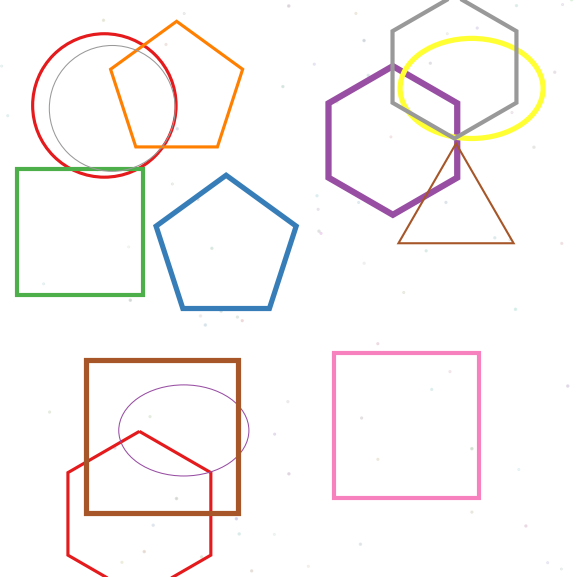[{"shape": "circle", "thickness": 1.5, "radius": 0.62, "center": [0.181, 0.817]}, {"shape": "hexagon", "thickness": 1.5, "radius": 0.71, "center": [0.241, 0.109]}, {"shape": "pentagon", "thickness": 2.5, "radius": 0.64, "center": [0.392, 0.568]}, {"shape": "square", "thickness": 2, "radius": 0.54, "center": [0.139, 0.598]}, {"shape": "oval", "thickness": 0.5, "radius": 0.56, "center": [0.318, 0.254]}, {"shape": "hexagon", "thickness": 3, "radius": 0.64, "center": [0.68, 0.756]}, {"shape": "pentagon", "thickness": 1.5, "radius": 0.6, "center": [0.306, 0.842]}, {"shape": "oval", "thickness": 2.5, "radius": 0.62, "center": [0.817, 0.846]}, {"shape": "square", "thickness": 2.5, "radius": 0.66, "center": [0.28, 0.243]}, {"shape": "triangle", "thickness": 1, "radius": 0.58, "center": [0.79, 0.635]}, {"shape": "square", "thickness": 2, "radius": 0.63, "center": [0.703, 0.262]}, {"shape": "circle", "thickness": 0.5, "radius": 0.54, "center": [0.194, 0.811]}, {"shape": "hexagon", "thickness": 2, "radius": 0.62, "center": [0.787, 0.883]}]